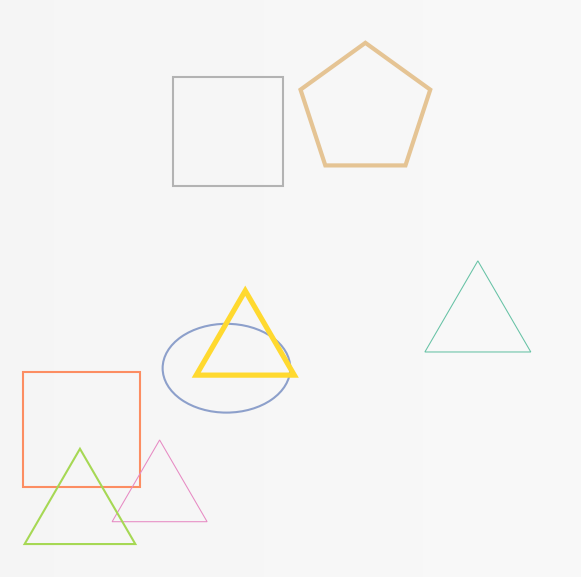[{"shape": "triangle", "thickness": 0.5, "radius": 0.53, "center": [0.822, 0.442]}, {"shape": "square", "thickness": 1, "radius": 0.5, "center": [0.14, 0.255]}, {"shape": "oval", "thickness": 1, "radius": 0.55, "center": [0.39, 0.362]}, {"shape": "triangle", "thickness": 0.5, "radius": 0.47, "center": [0.275, 0.143]}, {"shape": "triangle", "thickness": 1, "radius": 0.55, "center": [0.138, 0.112]}, {"shape": "triangle", "thickness": 2.5, "radius": 0.49, "center": [0.422, 0.398]}, {"shape": "pentagon", "thickness": 2, "radius": 0.59, "center": [0.629, 0.808]}, {"shape": "square", "thickness": 1, "radius": 0.47, "center": [0.393, 0.772]}]